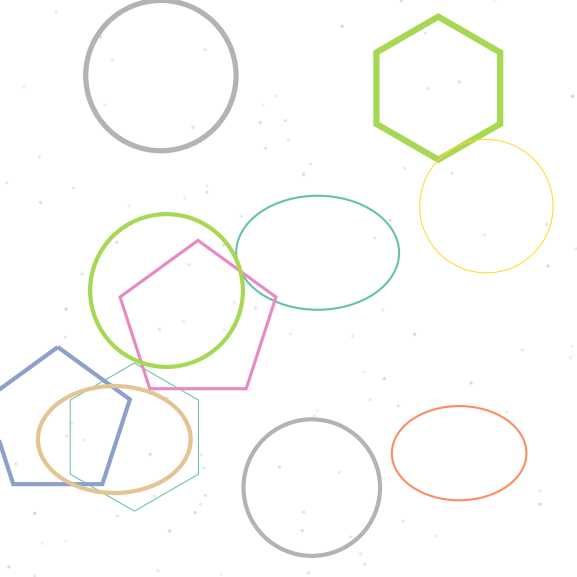[{"shape": "oval", "thickness": 1, "radius": 0.71, "center": [0.55, 0.561]}, {"shape": "hexagon", "thickness": 0.5, "radius": 0.64, "center": [0.233, 0.242]}, {"shape": "oval", "thickness": 1, "radius": 0.58, "center": [0.795, 0.214]}, {"shape": "pentagon", "thickness": 2, "radius": 0.66, "center": [0.1, 0.267]}, {"shape": "pentagon", "thickness": 1.5, "radius": 0.71, "center": [0.343, 0.441]}, {"shape": "circle", "thickness": 2, "radius": 0.66, "center": [0.288, 0.496]}, {"shape": "hexagon", "thickness": 3, "radius": 0.62, "center": [0.759, 0.846]}, {"shape": "circle", "thickness": 0.5, "radius": 0.58, "center": [0.842, 0.642]}, {"shape": "oval", "thickness": 2, "radius": 0.66, "center": [0.198, 0.238]}, {"shape": "circle", "thickness": 2, "radius": 0.59, "center": [0.54, 0.155]}, {"shape": "circle", "thickness": 2.5, "radius": 0.65, "center": [0.279, 0.868]}]